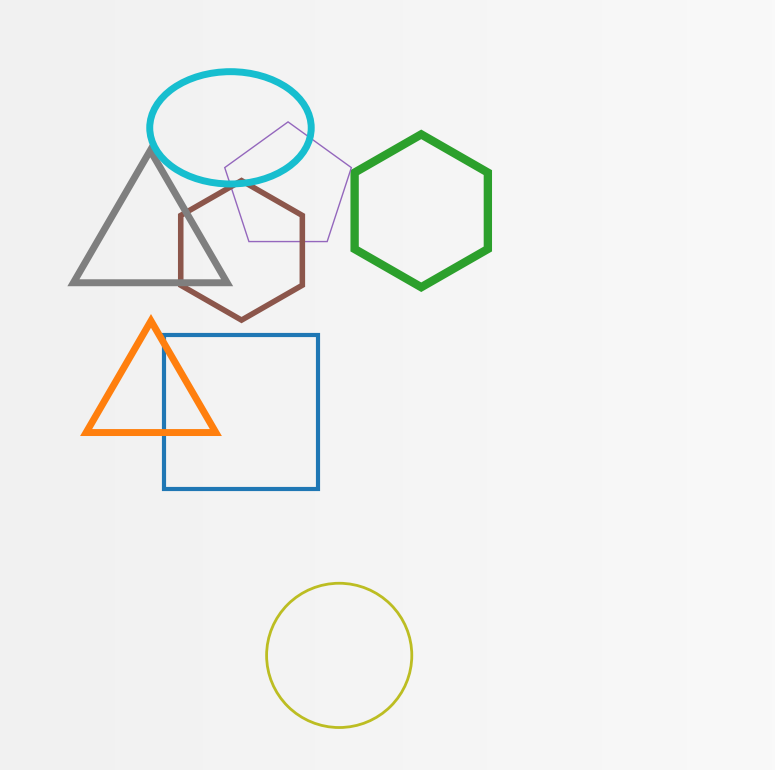[{"shape": "square", "thickness": 1.5, "radius": 0.5, "center": [0.311, 0.465]}, {"shape": "triangle", "thickness": 2.5, "radius": 0.48, "center": [0.195, 0.487]}, {"shape": "hexagon", "thickness": 3, "radius": 0.5, "center": [0.544, 0.726]}, {"shape": "pentagon", "thickness": 0.5, "radius": 0.43, "center": [0.372, 0.756]}, {"shape": "hexagon", "thickness": 2, "radius": 0.45, "center": [0.312, 0.675]}, {"shape": "triangle", "thickness": 2.5, "radius": 0.57, "center": [0.194, 0.69]}, {"shape": "circle", "thickness": 1, "radius": 0.47, "center": [0.438, 0.149]}, {"shape": "oval", "thickness": 2.5, "radius": 0.52, "center": [0.297, 0.834]}]